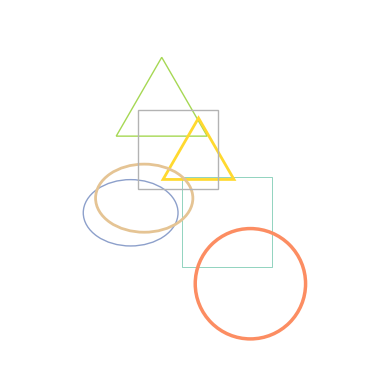[{"shape": "square", "thickness": 0.5, "radius": 0.58, "center": [0.59, 0.424]}, {"shape": "circle", "thickness": 2.5, "radius": 0.72, "center": [0.65, 0.263]}, {"shape": "oval", "thickness": 1, "radius": 0.62, "center": [0.339, 0.447]}, {"shape": "triangle", "thickness": 1, "radius": 0.68, "center": [0.42, 0.715]}, {"shape": "triangle", "thickness": 2, "radius": 0.53, "center": [0.516, 0.587]}, {"shape": "oval", "thickness": 2, "radius": 0.63, "center": [0.375, 0.485]}, {"shape": "square", "thickness": 1, "radius": 0.52, "center": [0.463, 0.611]}]